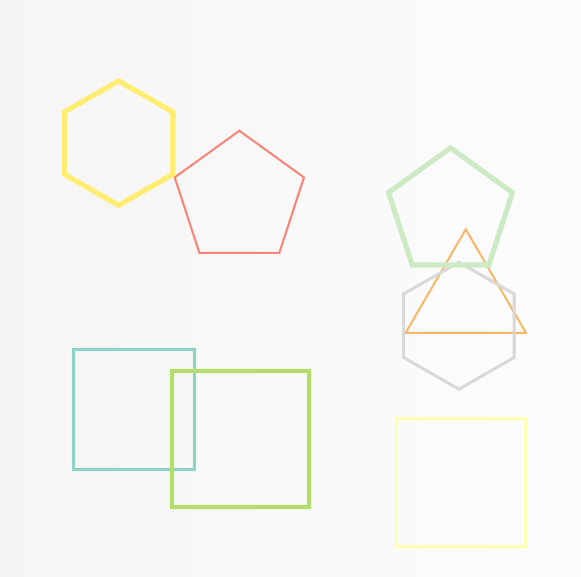[{"shape": "square", "thickness": 1.5, "radius": 0.52, "center": [0.23, 0.291]}, {"shape": "square", "thickness": 1.5, "radius": 0.56, "center": [0.792, 0.164]}, {"shape": "pentagon", "thickness": 1, "radius": 0.58, "center": [0.412, 0.656]}, {"shape": "triangle", "thickness": 1, "radius": 0.6, "center": [0.801, 0.483]}, {"shape": "square", "thickness": 2, "radius": 0.59, "center": [0.413, 0.238]}, {"shape": "hexagon", "thickness": 1.5, "radius": 0.55, "center": [0.789, 0.435]}, {"shape": "pentagon", "thickness": 2.5, "radius": 0.56, "center": [0.775, 0.631]}, {"shape": "hexagon", "thickness": 2.5, "radius": 0.54, "center": [0.204, 0.751]}]